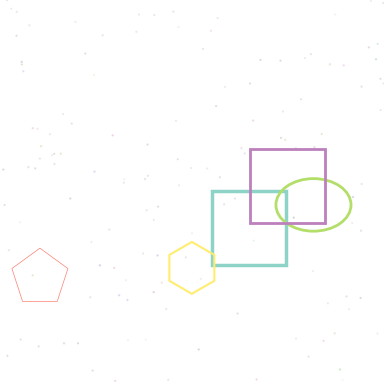[{"shape": "square", "thickness": 2.5, "radius": 0.48, "center": [0.647, 0.407]}, {"shape": "pentagon", "thickness": 0.5, "radius": 0.38, "center": [0.104, 0.279]}, {"shape": "oval", "thickness": 2, "radius": 0.49, "center": [0.814, 0.468]}, {"shape": "square", "thickness": 2, "radius": 0.48, "center": [0.747, 0.518]}, {"shape": "hexagon", "thickness": 1.5, "radius": 0.34, "center": [0.498, 0.304]}]